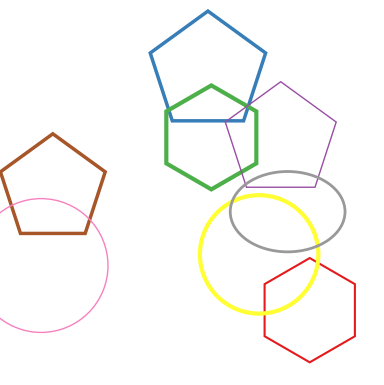[{"shape": "hexagon", "thickness": 1.5, "radius": 0.68, "center": [0.805, 0.194]}, {"shape": "pentagon", "thickness": 2.5, "radius": 0.79, "center": [0.54, 0.814]}, {"shape": "hexagon", "thickness": 3, "radius": 0.67, "center": [0.549, 0.643]}, {"shape": "pentagon", "thickness": 1, "radius": 0.76, "center": [0.729, 0.636]}, {"shape": "circle", "thickness": 3, "radius": 0.77, "center": [0.673, 0.339]}, {"shape": "pentagon", "thickness": 2.5, "radius": 0.72, "center": [0.137, 0.509]}, {"shape": "circle", "thickness": 1, "radius": 0.87, "center": [0.107, 0.31]}, {"shape": "oval", "thickness": 2, "radius": 0.75, "center": [0.747, 0.45]}]